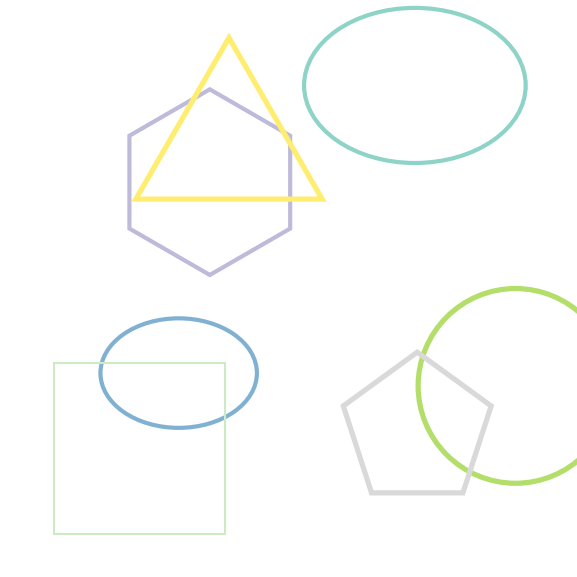[{"shape": "oval", "thickness": 2, "radius": 0.96, "center": [0.718, 0.851]}, {"shape": "hexagon", "thickness": 2, "radius": 0.8, "center": [0.363, 0.684]}, {"shape": "oval", "thickness": 2, "radius": 0.68, "center": [0.309, 0.353]}, {"shape": "circle", "thickness": 2.5, "radius": 0.84, "center": [0.893, 0.331]}, {"shape": "pentagon", "thickness": 2.5, "radius": 0.67, "center": [0.722, 0.255]}, {"shape": "square", "thickness": 1, "radius": 0.74, "center": [0.241, 0.223]}, {"shape": "triangle", "thickness": 2.5, "radius": 0.93, "center": [0.397, 0.747]}]